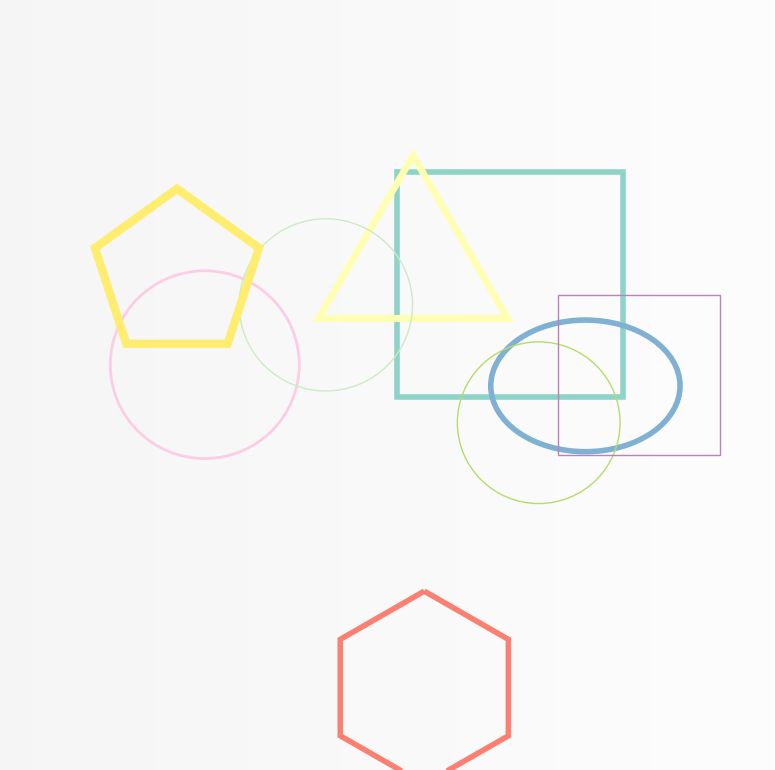[{"shape": "square", "thickness": 2, "radius": 0.73, "center": [0.658, 0.631]}, {"shape": "triangle", "thickness": 2.5, "radius": 0.7, "center": [0.533, 0.657]}, {"shape": "hexagon", "thickness": 2, "radius": 0.63, "center": [0.547, 0.107]}, {"shape": "oval", "thickness": 2, "radius": 0.61, "center": [0.755, 0.499]}, {"shape": "circle", "thickness": 0.5, "radius": 0.52, "center": [0.695, 0.451]}, {"shape": "circle", "thickness": 1, "radius": 0.61, "center": [0.264, 0.526]}, {"shape": "square", "thickness": 0.5, "radius": 0.52, "center": [0.825, 0.513]}, {"shape": "circle", "thickness": 0.5, "radius": 0.56, "center": [0.42, 0.604]}, {"shape": "pentagon", "thickness": 3, "radius": 0.56, "center": [0.228, 0.644]}]